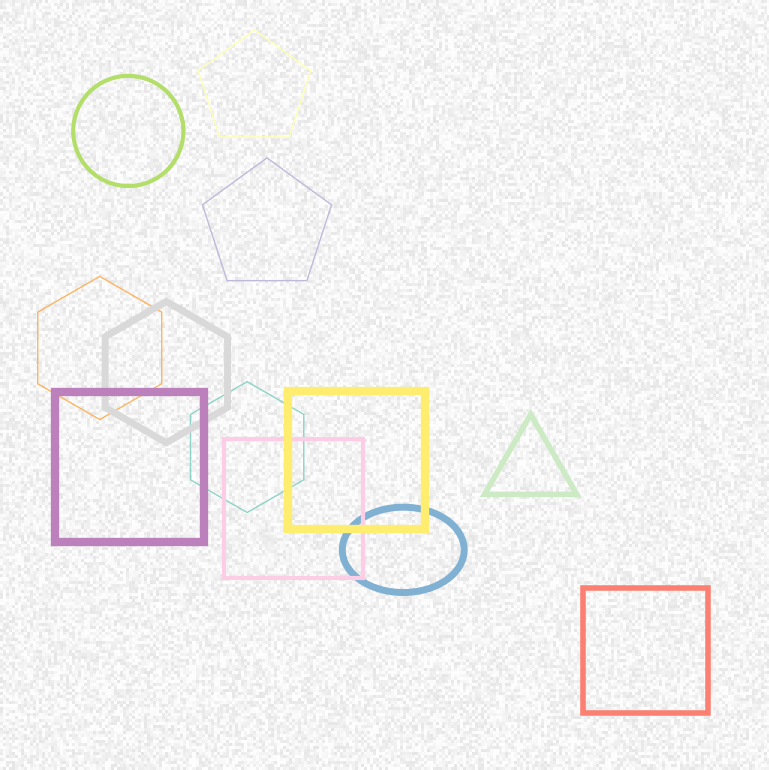[{"shape": "hexagon", "thickness": 0.5, "radius": 0.42, "center": [0.321, 0.419]}, {"shape": "pentagon", "thickness": 0.5, "radius": 0.38, "center": [0.33, 0.884]}, {"shape": "pentagon", "thickness": 0.5, "radius": 0.44, "center": [0.347, 0.707]}, {"shape": "square", "thickness": 2, "radius": 0.41, "center": [0.839, 0.156]}, {"shape": "oval", "thickness": 2.5, "radius": 0.4, "center": [0.524, 0.286]}, {"shape": "hexagon", "thickness": 0.5, "radius": 0.46, "center": [0.13, 0.548]}, {"shape": "circle", "thickness": 1.5, "radius": 0.36, "center": [0.167, 0.83]}, {"shape": "square", "thickness": 1.5, "radius": 0.45, "center": [0.381, 0.34]}, {"shape": "hexagon", "thickness": 2.5, "radius": 0.46, "center": [0.216, 0.517]}, {"shape": "square", "thickness": 3, "radius": 0.49, "center": [0.168, 0.394]}, {"shape": "triangle", "thickness": 2, "radius": 0.35, "center": [0.689, 0.393]}, {"shape": "square", "thickness": 3, "radius": 0.45, "center": [0.463, 0.402]}]